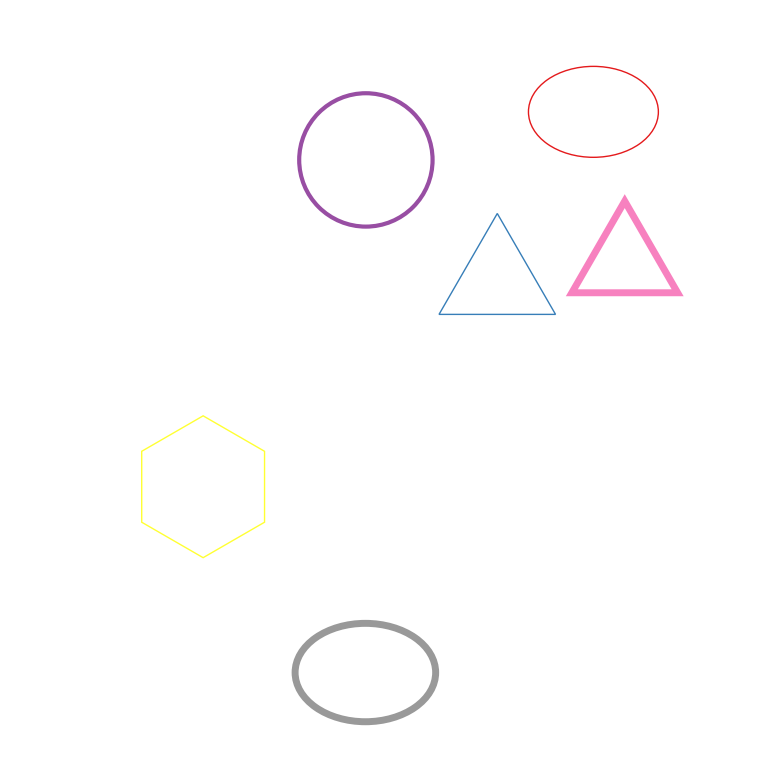[{"shape": "oval", "thickness": 0.5, "radius": 0.42, "center": [0.771, 0.855]}, {"shape": "triangle", "thickness": 0.5, "radius": 0.44, "center": [0.646, 0.635]}, {"shape": "circle", "thickness": 1.5, "radius": 0.43, "center": [0.475, 0.792]}, {"shape": "hexagon", "thickness": 0.5, "radius": 0.46, "center": [0.264, 0.368]}, {"shape": "triangle", "thickness": 2.5, "radius": 0.4, "center": [0.811, 0.659]}, {"shape": "oval", "thickness": 2.5, "radius": 0.46, "center": [0.475, 0.127]}]